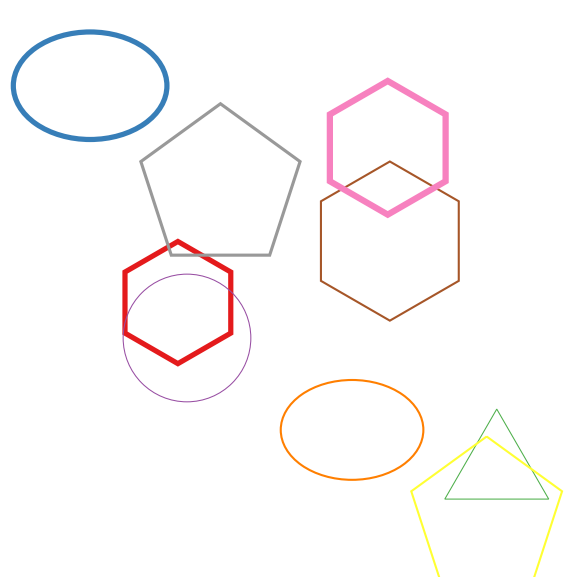[{"shape": "hexagon", "thickness": 2.5, "radius": 0.53, "center": [0.308, 0.475]}, {"shape": "oval", "thickness": 2.5, "radius": 0.66, "center": [0.156, 0.851]}, {"shape": "triangle", "thickness": 0.5, "radius": 0.52, "center": [0.86, 0.187]}, {"shape": "circle", "thickness": 0.5, "radius": 0.55, "center": [0.324, 0.414]}, {"shape": "oval", "thickness": 1, "radius": 0.62, "center": [0.61, 0.255]}, {"shape": "pentagon", "thickness": 1, "radius": 0.69, "center": [0.843, 0.106]}, {"shape": "hexagon", "thickness": 1, "radius": 0.69, "center": [0.675, 0.582]}, {"shape": "hexagon", "thickness": 3, "radius": 0.58, "center": [0.671, 0.743]}, {"shape": "pentagon", "thickness": 1.5, "radius": 0.72, "center": [0.382, 0.675]}]